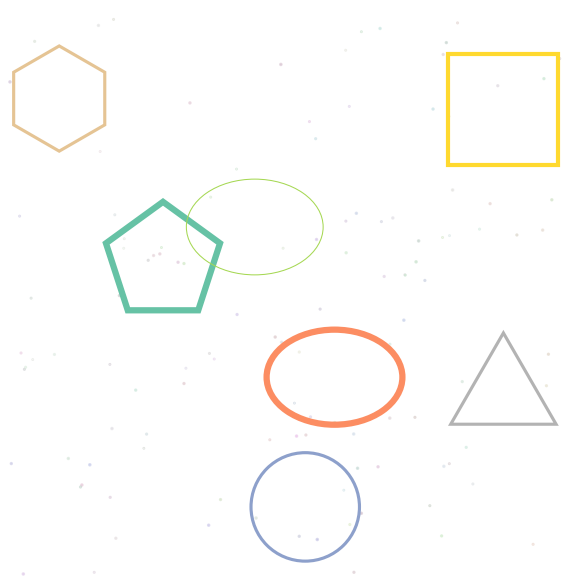[{"shape": "pentagon", "thickness": 3, "radius": 0.52, "center": [0.282, 0.546]}, {"shape": "oval", "thickness": 3, "radius": 0.59, "center": [0.579, 0.346]}, {"shape": "circle", "thickness": 1.5, "radius": 0.47, "center": [0.529, 0.121]}, {"shape": "oval", "thickness": 0.5, "radius": 0.59, "center": [0.441, 0.606]}, {"shape": "square", "thickness": 2, "radius": 0.48, "center": [0.871, 0.81]}, {"shape": "hexagon", "thickness": 1.5, "radius": 0.46, "center": [0.103, 0.828]}, {"shape": "triangle", "thickness": 1.5, "radius": 0.53, "center": [0.872, 0.317]}]